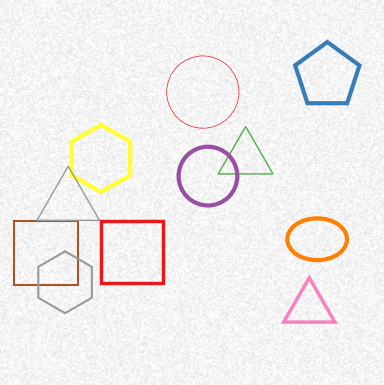[{"shape": "circle", "thickness": 0.5, "radius": 0.47, "center": [0.527, 0.761]}, {"shape": "square", "thickness": 2.5, "radius": 0.41, "center": [0.343, 0.346]}, {"shape": "pentagon", "thickness": 3, "radius": 0.44, "center": [0.85, 0.803]}, {"shape": "triangle", "thickness": 1, "radius": 0.41, "center": [0.638, 0.589]}, {"shape": "circle", "thickness": 3, "radius": 0.38, "center": [0.54, 0.543]}, {"shape": "oval", "thickness": 3, "radius": 0.39, "center": [0.824, 0.379]}, {"shape": "hexagon", "thickness": 3, "radius": 0.44, "center": [0.262, 0.588]}, {"shape": "square", "thickness": 1.5, "radius": 0.42, "center": [0.119, 0.344]}, {"shape": "triangle", "thickness": 2.5, "radius": 0.38, "center": [0.803, 0.202]}, {"shape": "hexagon", "thickness": 1.5, "radius": 0.4, "center": [0.169, 0.267]}, {"shape": "triangle", "thickness": 1, "radius": 0.47, "center": [0.177, 0.475]}]